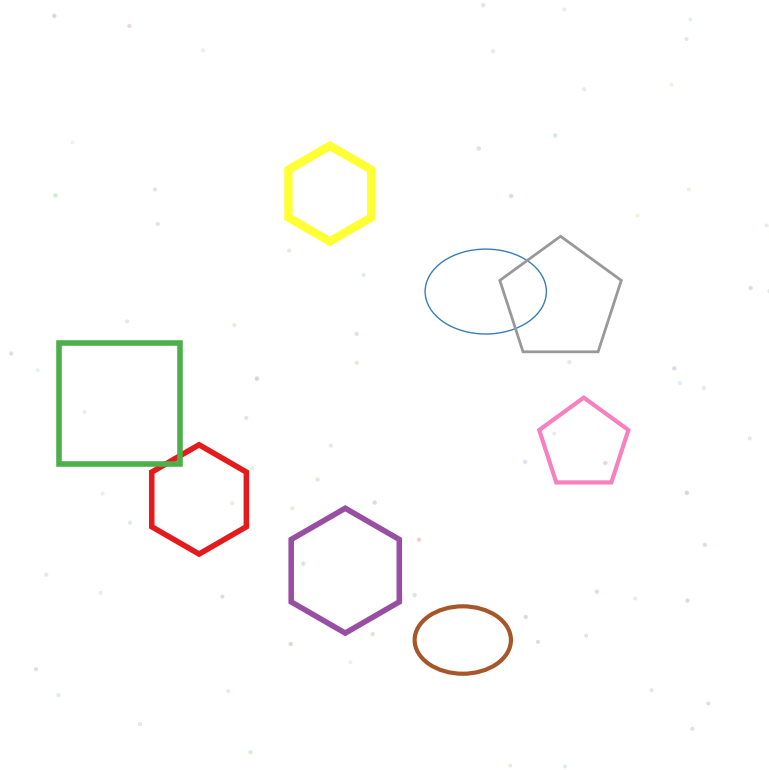[{"shape": "hexagon", "thickness": 2, "radius": 0.35, "center": [0.259, 0.351]}, {"shape": "oval", "thickness": 0.5, "radius": 0.39, "center": [0.631, 0.621]}, {"shape": "square", "thickness": 2, "radius": 0.39, "center": [0.155, 0.476]}, {"shape": "hexagon", "thickness": 2, "radius": 0.41, "center": [0.448, 0.259]}, {"shape": "hexagon", "thickness": 3, "radius": 0.31, "center": [0.428, 0.749]}, {"shape": "oval", "thickness": 1.5, "radius": 0.31, "center": [0.601, 0.169]}, {"shape": "pentagon", "thickness": 1.5, "radius": 0.3, "center": [0.758, 0.423]}, {"shape": "pentagon", "thickness": 1, "radius": 0.41, "center": [0.728, 0.61]}]